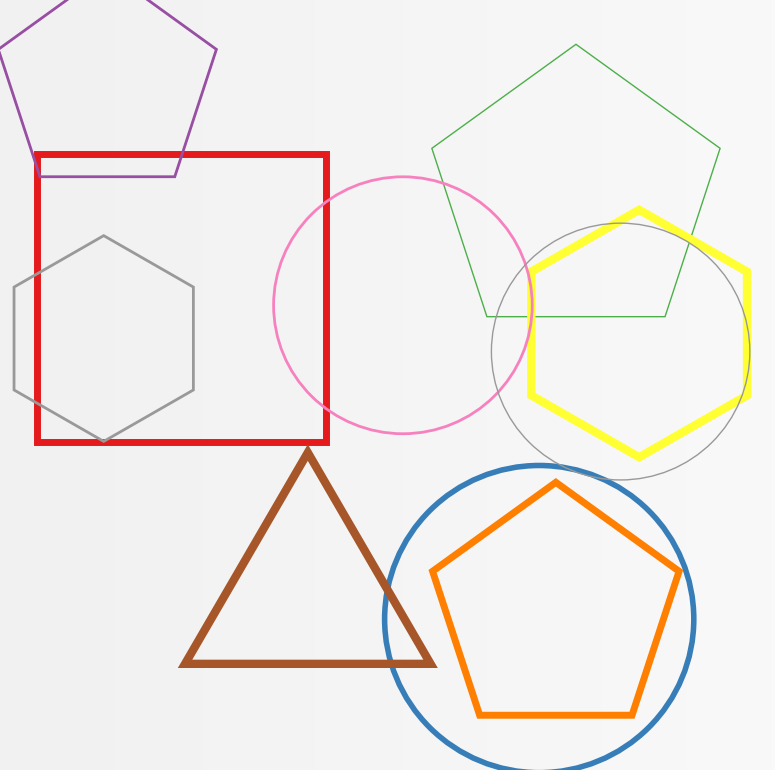[{"shape": "square", "thickness": 2.5, "radius": 0.93, "center": [0.234, 0.613]}, {"shape": "circle", "thickness": 2, "radius": 1.0, "center": [0.696, 0.196]}, {"shape": "pentagon", "thickness": 0.5, "radius": 0.98, "center": [0.743, 0.747]}, {"shape": "pentagon", "thickness": 1, "radius": 0.74, "center": [0.139, 0.89]}, {"shape": "pentagon", "thickness": 2.5, "radius": 0.84, "center": [0.717, 0.206]}, {"shape": "hexagon", "thickness": 3, "radius": 0.8, "center": [0.825, 0.567]}, {"shape": "triangle", "thickness": 3, "radius": 0.91, "center": [0.397, 0.229]}, {"shape": "circle", "thickness": 1, "radius": 0.83, "center": [0.52, 0.604]}, {"shape": "circle", "thickness": 0.5, "radius": 0.83, "center": [0.801, 0.543]}, {"shape": "hexagon", "thickness": 1, "radius": 0.67, "center": [0.134, 0.56]}]